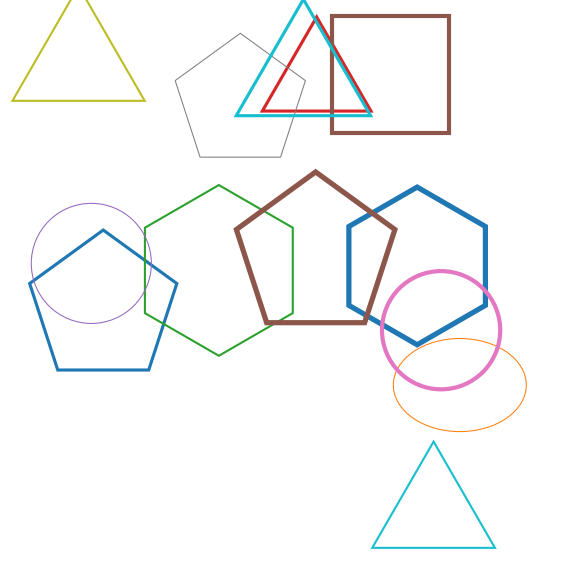[{"shape": "hexagon", "thickness": 2.5, "radius": 0.68, "center": [0.722, 0.539]}, {"shape": "pentagon", "thickness": 1.5, "radius": 0.67, "center": [0.179, 0.467]}, {"shape": "oval", "thickness": 0.5, "radius": 0.58, "center": [0.796, 0.332]}, {"shape": "hexagon", "thickness": 1, "radius": 0.74, "center": [0.379, 0.531]}, {"shape": "triangle", "thickness": 1.5, "radius": 0.54, "center": [0.548, 0.861]}, {"shape": "circle", "thickness": 0.5, "radius": 0.52, "center": [0.158, 0.543]}, {"shape": "pentagon", "thickness": 2.5, "radius": 0.72, "center": [0.547, 0.557]}, {"shape": "square", "thickness": 2, "radius": 0.51, "center": [0.676, 0.87]}, {"shape": "circle", "thickness": 2, "radius": 0.51, "center": [0.764, 0.427]}, {"shape": "pentagon", "thickness": 0.5, "radius": 0.59, "center": [0.416, 0.823]}, {"shape": "triangle", "thickness": 1, "radius": 0.66, "center": [0.136, 0.891]}, {"shape": "triangle", "thickness": 1.5, "radius": 0.67, "center": [0.525, 0.866]}, {"shape": "triangle", "thickness": 1, "radius": 0.61, "center": [0.751, 0.112]}]